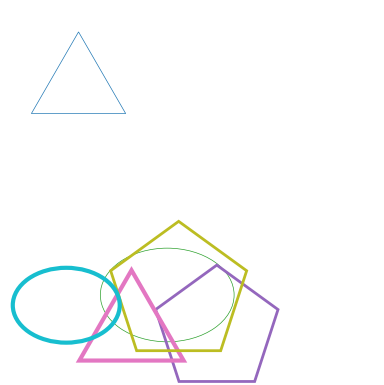[{"shape": "triangle", "thickness": 0.5, "radius": 0.71, "center": [0.204, 0.776]}, {"shape": "oval", "thickness": 0.5, "radius": 0.87, "center": [0.434, 0.234]}, {"shape": "pentagon", "thickness": 2, "radius": 0.84, "center": [0.563, 0.144]}, {"shape": "triangle", "thickness": 3, "radius": 0.78, "center": [0.342, 0.142]}, {"shape": "pentagon", "thickness": 2, "radius": 0.93, "center": [0.464, 0.239]}, {"shape": "oval", "thickness": 3, "radius": 0.69, "center": [0.172, 0.207]}]